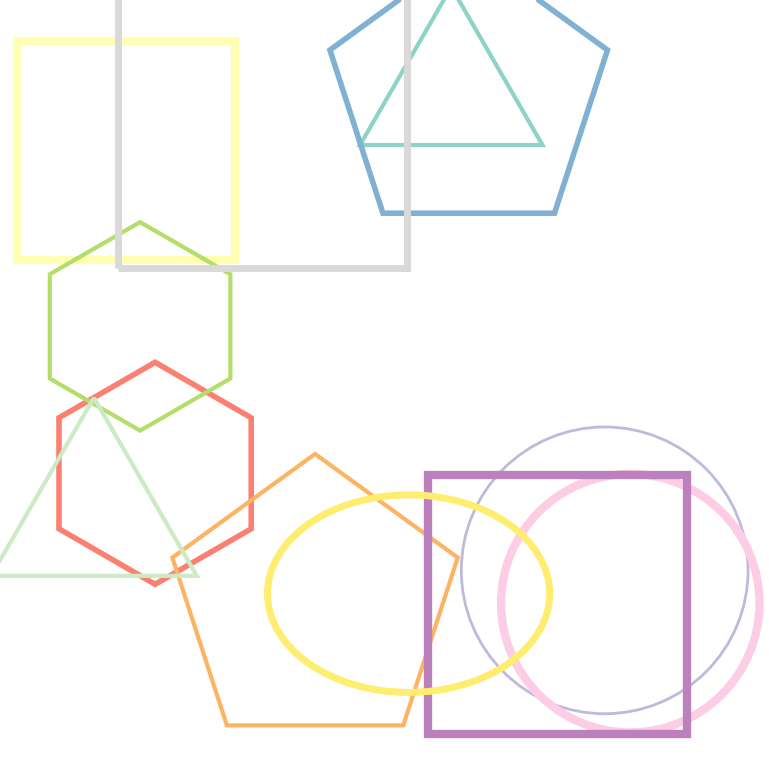[{"shape": "triangle", "thickness": 1.5, "radius": 0.68, "center": [0.586, 0.88]}, {"shape": "square", "thickness": 3, "radius": 0.71, "center": [0.164, 0.805]}, {"shape": "circle", "thickness": 1, "radius": 0.93, "center": [0.785, 0.259]}, {"shape": "hexagon", "thickness": 2, "radius": 0.72, "center": [0.201, 0.385]}, {"shape": "pentagon", "thickness": 2, "radius": 0.95, "center": [0.609, 0.876]}, {"shape": "pentagon", "thickness": 1.5, "radius": 0.97, "center": [0.409, 0.216]}, {"shape": "hexagon", "thickness": 1.5, "radius": 0.68, "center": [0.182, 0.576]}, {"shape": "circle", "thickness": 3, "radius": 0.84, "center": [0.819, 0.217]}, {"shape": "square", "thickness": 2.5, "radius": 0.94, "center": [0.341, 0.84]}, {"shape": "square", "thickness": 3, "radius": 0.84, "center": [0.724, 0.215]}, {"shape": "triangle", "thickness": 1.5, "radius": 0.77, "center": [0.122, 0.329]}, {"shape": "oval", "thickness": 2.5, "radius": 0.92, "center": [0.531, 0.229]}]